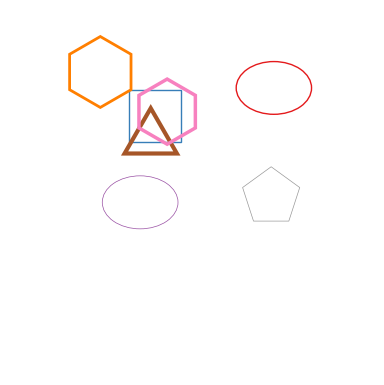[{"shape": "oval", "thickness": 1, "radius": 0.49, "center": [0.711, 0.772]}, {"shape": "square", "thickness": 1, "radius": 0.34, "center": [0.402, 0.699]}, {"shape": "oval", "thickness": 0.5, "radius": 0.49, "center": [0.364, 0.474]}, {"shape": "hexagon", "thickness": 2, "radius": 0.46, "center": [0.261, 0.813]}, {"shape": "triangle", "thickness": 3, "radius": 0.39, "center": [0.392, 0.641]}, {"shape": "hexagon", "thickness": 2.5, "radius": 0.42, "center": [0.434, 0.71]}, {"shape": "pentagon", "thickness": 0.5, "radius": 0.39, "center": [0.704, 0.489]}]